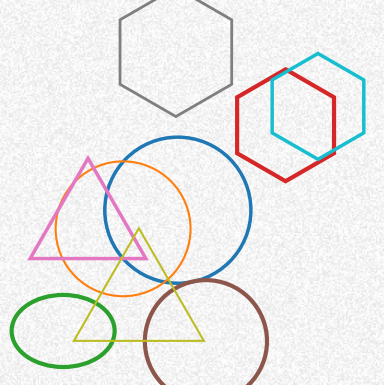[{"shape": "circle", "thickness": 2.5, "radius": 0.95, "center": [0.462, 0.454]}, {"shape": "circle", "thickness": 1.5, "radius": 0.88, "center": [0.32, 0.406]}, {"shape": "oval", "thickness": 3, "radius": 0.67, "center": [0.164, 0.14]}, {"shape": "hexagon", "thickness": 3, "radius": 0.73, "center": [0.742, 0.675]}, {"shape": "circle", "thickness": 3, "radius": 0.79, "center": [0.535, 0.114]}, {"shape": "triangle", "thickness": 2.5, "radius": 0.87, "center": [0.229, 0.415]}, {"shape": "hexagon", "thickness": 2, "radius": 0.84, "center": [0.457, 0.865]}, {"shape": "triangle", "thickness": 1.5, "radius": 0.97, "center": [0.361, 0.212]}, {"shape": "hexagon", "thickness": 2.5, "radius": 0.69, "center": [0.826, 0.724]}]